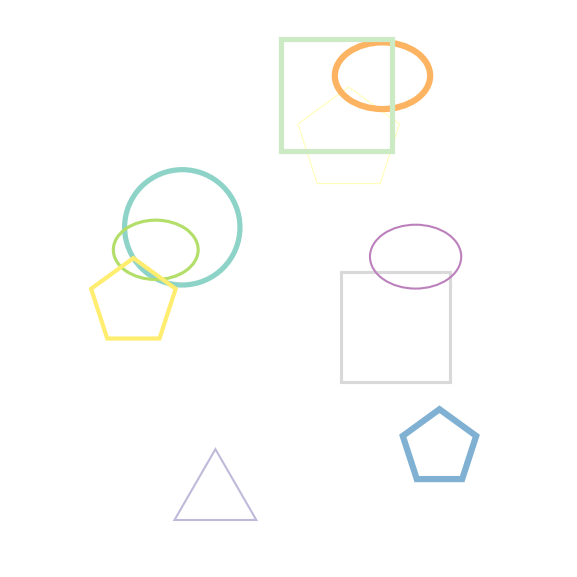[{"shape": "circle", "thickness": 2.5, "radius": 0.5, "center": [0.316, 0.605]}, {"shape": "pentagon", "thickness": 0.5, "radius": 0.46, "center": [0.604, 0.756]}, {"shape": "triangle", "thickness": 1, "radius": 0.41, "center": [0.373, 0.14]}, {"shape": "pentagon", "thickness": 3, "radius": 0.33, "center": [0.761, 0.224]}, {"shape": "oval", "thickness": 3, "radius": 0.41, "center": [0.662, 0.868]}, {"shape": "oval", "thickness": 1.5, "radius": 0.37, "center": [0.27, 0.567]}, {"shape": "square", "thickness": 1.5, "radius": 0.47, "center": [0.685, 0.432]}, {"shape": "oval", "thickness": 1, "radius": 0.4, "center": [0.72, 0.555]}, {"shape": "square", "thickness": 2.5, "radius": 0.48, "center": [0.583, 0.835]}, {"shape": "pentagon", "thickness": 2, "radius": 0.38, "center": [0.231, 0.475]}]